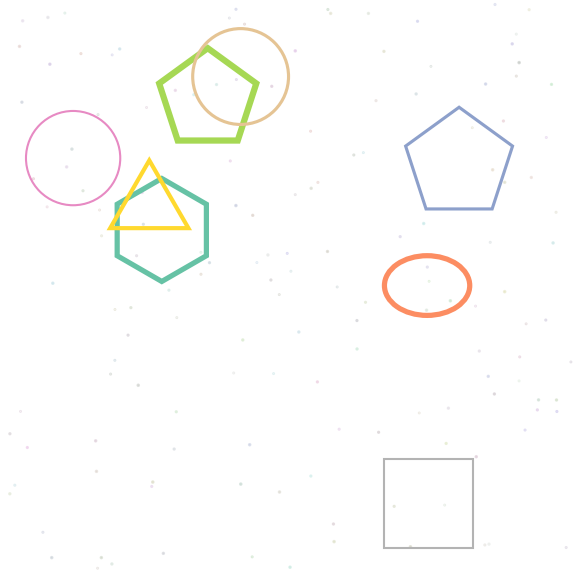[{"shape": "hexagon", "thickness": 2.5, "radius": 0.45, "center": [0.28, 0.601]}, {"shape": "oval", "thickness": 2.5, "radius": 0.37, "center": [0.74, 0.505]}, {"shape": "pentagon", "thickness": 1.5, "radius": 0.49, "center": [0.795, 0.716]}, {"shape": "circle", "thickness": 1, "radius": 0.41, "center": [0.127, 0.725]}, {"shape": "pentagon", "thickness": 3, "radius": 0.44, "center": [0.36, 0.827]}, {"shape": "triangle", "thickness": 2, "radius": 0.39, "center": [0.259, 0.643]}, {"shape": "circle", "thickness": 1.5, "radius": 0.41, "center": [0.417, 0.867]}, {"shape": "square", "thickness": 1, "radius": 0.38, "center": [0.742, 0.128]}]